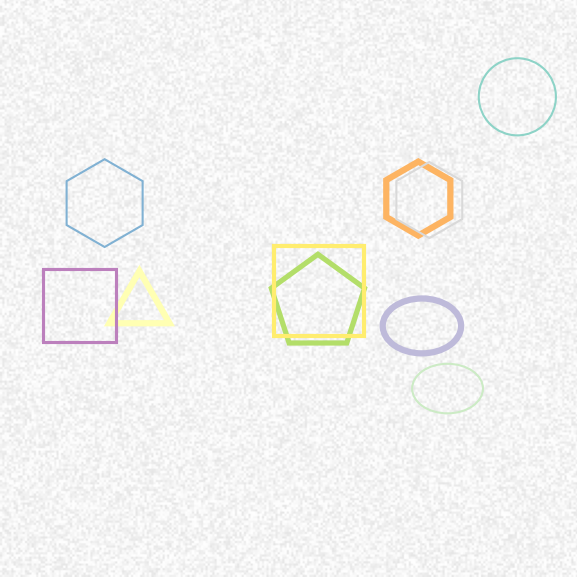[{"shape": "circle", "thickness": 1, "radius": 0.33, "center": [0.896, 0.832]}, {"shape": "triangle", "thickness": 3, "radius": 0.3, "center": [0.241, 0.47]}, {"shape": "oval", "thickness": 3, "radius": 0.34, "center": [0.731, 0.435]}, {"shape": "hexagon", "thickness": 1, "radius": 0.38, "center": [0.181, 0.647]}, {"shape": "hexagon", "thickness": 3, "radius": 0.32, "center": [0.724, 0.655]}, {"shape": "pentagon", "thickness": 2.5, "radius": 0.42, "center": [0.551, 0.474]}, {"shape": "hexagon", "thickness": 1, "radius": 0.33, "center": [0.743, 0.653]}, {"shape": "square", "thickness": 1.5, "radius": 0.32, "center": [0.137, 0.471]}, {"shape": "oval", "thickness": 1, "radius": 0.31, "center": [0.775, 0.326]}, {"shape": "square", "thickness": 2, "radius": 0.39, "center": [0.552, 0.495]}]